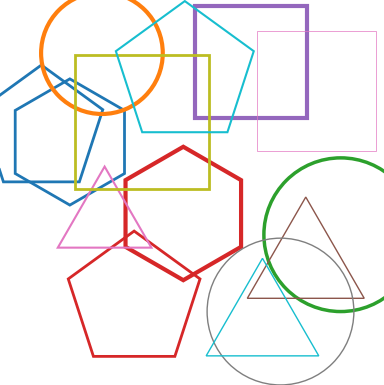[{"shape": "pentagon", "thickness": 2, "radius": 0.84, "center": [0.107, 0.663]}, {"shape": "hexagon", "thickness": 2, "radius": 0.82, "center": [0.181, 0.631]}, {"shape": "circle", "thickness": 3, "radius": 0.79, "center": [0.265, 0.862]}, {"shape": "circle", "thickness": 2.5, "radius": 1.0, "center": [0.885, 0.39]}, {"shape": "hexagon", "thickness": 3, "radius": 0.87, "center": [0.476, 0.446]}, {"shape": "pentagon", "thickness": 2, "radius": 0.9, "center": [0.348, 0.22]}, {"shape": "square", "thickness": 3, "radius": 0.73, "center": [0.652, 0.839]}, {"shape": "triangle", "thickness": 1, "radius": 0.88, "center": [0.794, 0.313]}, {"shape": "triangle", "thickness": 1.5, "radius": 0.7, "center": [0.272, 0.427]}, {"shape": "square", "thickness": 0.5, "radius": 0.78, "center": [0.822, 0.764]}, {"shape": "circle", "thickness": 1, "radius": 0.95, "center": [0.729, 0.191]}, {"shape": "square", "thickness": 2, "radius": 0.87, "center": [0.368, 0.683]}, {"shape": "triangle", "thickness": 1, "radius": 0.84, "center": [0.682, 0.16]}, {"shape": "pentagon", "thickness": 1.5, "radius": 0.94, "center": [0.48, 0.809]}]